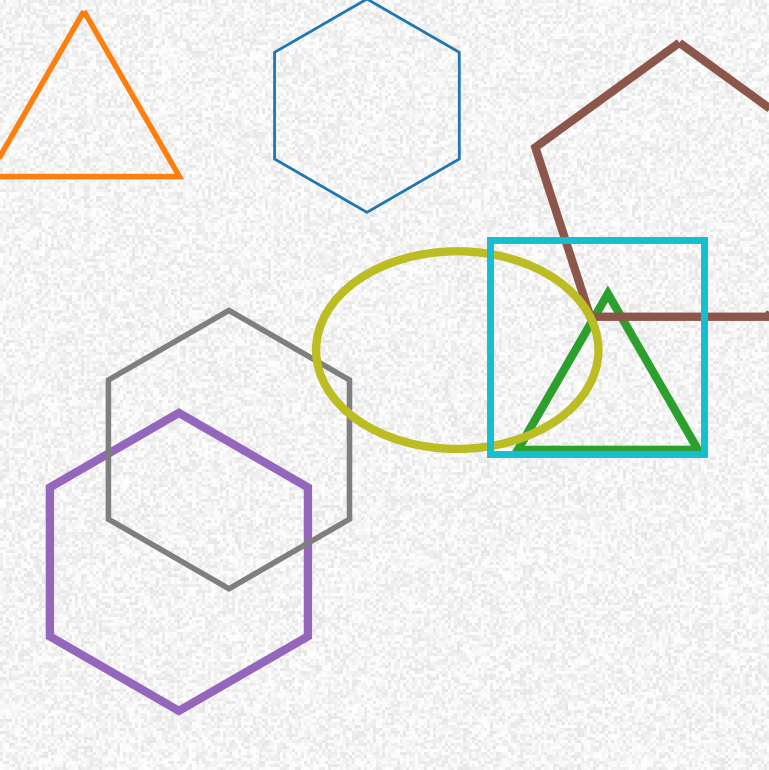[{"shape": "hexagon", "thickness": 1, "radius": 0.69, "center": [0.477, 0.863]}, {"shape": "triangle", "thickness": 2, "radius": 0.72, "center": [0.109, 0.842]}, {"shape": "triangle", "thickness": 3, "radius": 0.68, "center": [0.789, 0.483]}, {"shape": "hexagon", "thickness": 3, "radius": 0.97, "center": [0.232, 0.27]}, {"shape": "pentagon", "thickness": 3, "radius": 0.98, "center": [0.882, 0.748]}, {"shape": "hexagon", "thickness": 2, "radius": 0.9, "center": [0.297, 0.416]}, {"shape": "oval", "thickness": 3, "radius": 0.92, "center": [0.594, 0.545]}, {"shape": "square", "thickness": 2.5, "radius": 0.7, "center": [0.775, 0.55]}]